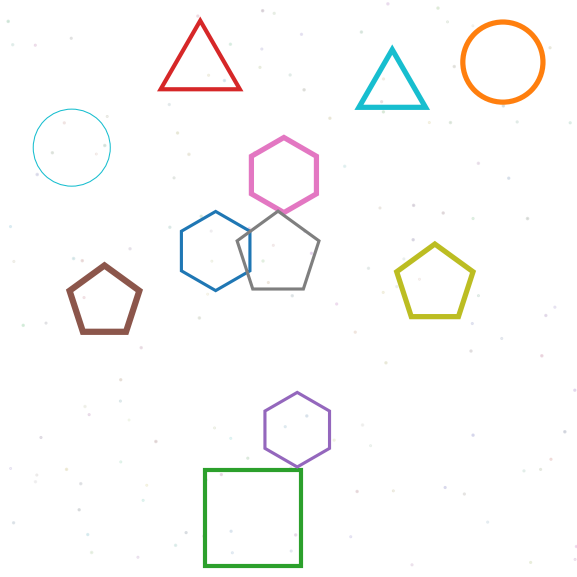[{"shape": "hexagon", "thickness": 1.5, "radius": 0.34, "center": [0.373, 0.564]}, {"shape": "circle", "thickness": 2.5, "radius": 0.35, "center": [0.871, 0.892]}, {"shape": "square", "thickness": 2, "radius": 0.42, "center": [0.437, 0.103]}, {"shape": "triangle", "thickness": 2, "radius": 0.4, "center": [0.347, 0.884]}, {"shape": "hexagon", "thickness": 1.5, "radius": 0.32, "center": [0.515, 0.255]}, {"shape": "pentagon", "thickness": 3, "radius": 0.32, "center": [0.181, 0.476]}, {"shape": "hexagon", "thickness": 2.5, "radius": 0.33, "center": [0.492, 0.696]}, {"shape": "pentagon", "thickness": 1.5, "radius": 0.37, "center": [0.481, 0.559]}, {"shape": "pentagon", "thickness": 2.5, "radius": 0.35, "center": [0.753, 0.507]}, {"shape": "circle", "thickness": 0.5, "radius": 0.33, "center": [0.124, 0.743]}, {"shape": "triangle", "thickness": 2.5, "radius": 0.33, "center": [0.679, 0.847]}]